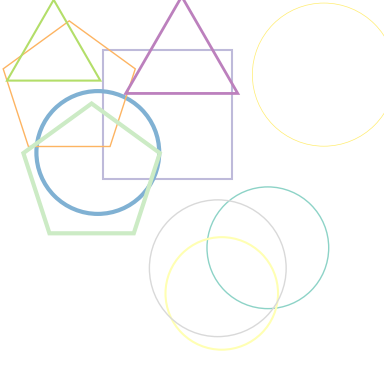[{"shape": "circle", "thickness": 1, "radius": 0.79, "center": [0.696, 0.356]}, {"shape": "circle", "thickness": 1.5, "radius": 0.73, "center": [0.576, 0.238]}, {"shape": "square", "thickness": 1.5, "radius": 0.84, "center": [0.435, 0.702]}, {"shape": "circle", "thickness": 3, "radius": 0.8, "center": [0.254, 0.604]}, {"shape": "pentagon", "thickness": 1, "radius": 0.9, "center": [0.18, 0.765]}, {"shape": "triangle", "thickness": 1.5, "radius": 0.7, "center": [0.139, 0.861]}, {"shape": "circle", "thickness": 1, "radius": 0.89, "center": [0.566, 0.303]}, {"shape": "triangle", "thickness": 2, "radius": 0.84, "center": [0.472, 0.841]}, {"shape": "pentagon", "thickness": 3, "radius": 0.93, "center": [0.238, 0.545]}, {"shape": "circle", "thickness": 0.5, "radius": 0.93, "center": [0.841, 0.806]}]